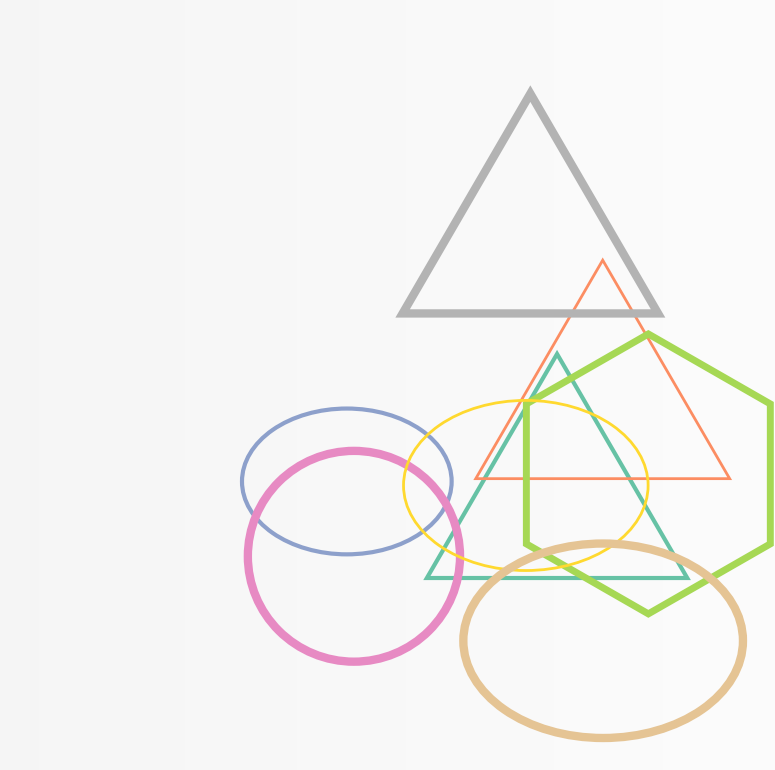[{"shape": "triangle", "thickness": 1.5, "radius": 0.97, "center": [0.719, 0.346]}, {"shape": "triangle", "thickness": 1, "radius": 0.95, "center": [0.778, 0.473]}, {"shape": "oval", "thickness": 1.5, "radius": 0.68, "center": [0.448, 0.375]}, {"shape": "circle", "thickness": 3, "radius": 0.68, "center": [0.457, 0.278]}, {"shape": "hexagon", "thickness": 2.5, "radius": 0.91, "center": [0.837, 0.385]}, {"shape": "oval", "thickness": 1, "radius": 0.79, "center": [0.678, 0.37]}, {"shape": "oval", "thickness": 3, "radius": 0.9, "center": [0.778, 0.168]}, {"shape": "triangle", "thickness": 3, "radius": 0.95, "center": [0.684, 0.688]}]